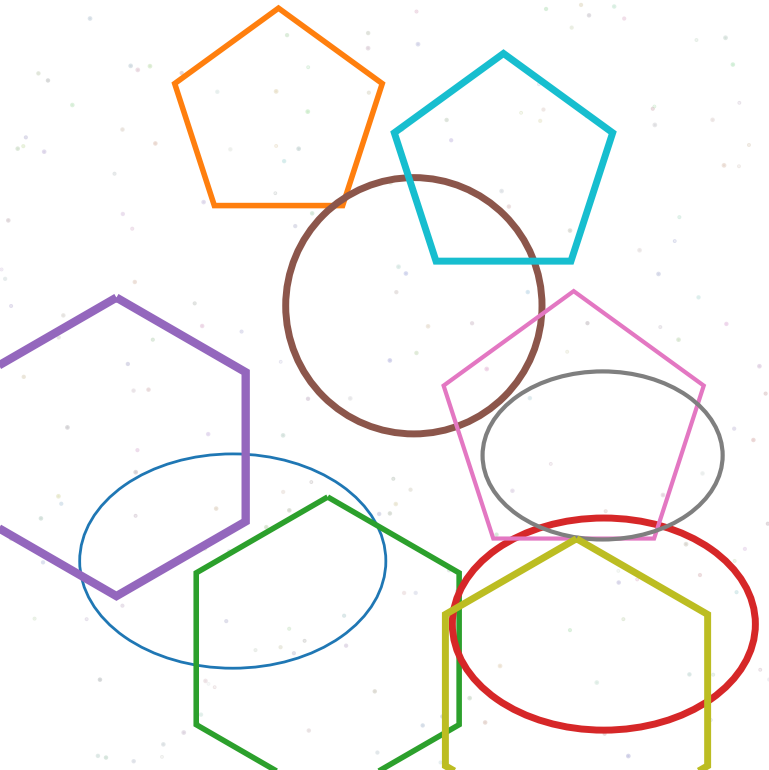[{"shape": "oval", "thickness": 1, "radius": 0.99, "center": [0.302, 0.271]}, {"shape": "pentagon", "thickness": 2, "radius": 0.71, "center": [0.362, 0.848]}, {"shape": "hexagon", "thickness": 2, "radius": 0.99, "center": [0.426, 0.157]}, {"shape": "oval", "thickness": 2.5, "radius": 0.98, "center": [0.784, 0.19]}, {"shape": "hexagon", "thickness": 3, "radius": 0.97, "center": [0.151, 0.42]}, {"shape": "circle", "thickness": 2.5, "radius": 0.83, "center": [0.537, 0.603]}, {"shape": "pentagon", "thickness": 1.5, "radius": 0.89, "center": [0.745, 0.444]}, {"shape": "oval", "thickness": 1.5, "radius": 0.78, "center": [0.783, 0.409]}, {"shape": "hexagon", "thickness": 2.5, "radius": 0.98, "center": [0.749, 0.104]}, {"shape": "pentagon", "thickness": 2.5, "radius": 0.75, "center": [0.654, 0.781]}]